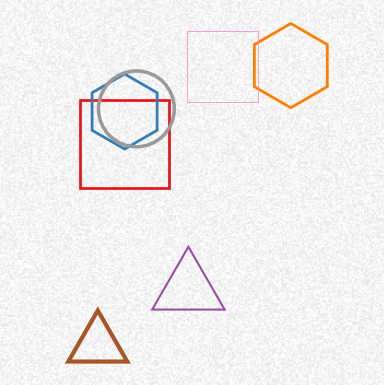[{"shape": "square", "thickness": 2, "radius": 0.58, "center": [0.323, 0.626]}, {"shape": "hexagon", "thickness": 2, "radius": 0.49, "center": [0.324, 0.71]}, {"shape": "triangle", "thickness": 1.5, "radius": 0.54, "center": [0.489, 0.25]}, {"shape": "hexagon", "thickness": 2, "radius": 0.55, "center": [0.755, 0.83]}, {"shape": "triangle", "thickness": 3, "radius": 0.44, "center": [0.254, 0.105]}, {"shape": "square", "thickness": 0.5, "radius": 0.46, "center": [0.578, 0.828]}, {"shape": "circle", "thickness": 2.5, "radius": 0.49, "center": [0.354, 0.717]}]